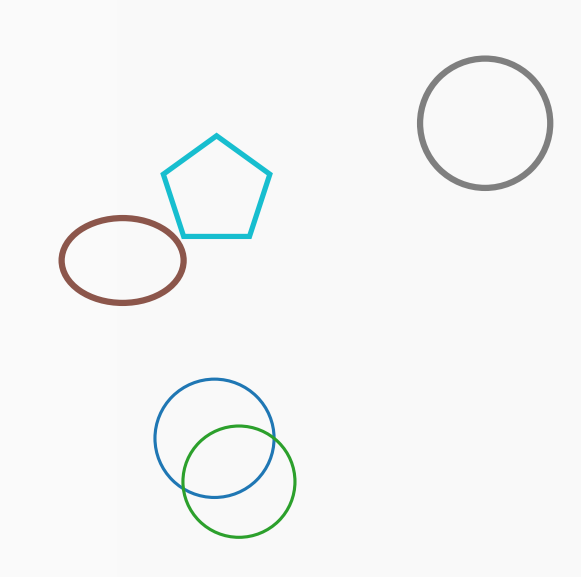[{"shape": "circle", "thickness": 1.5, "radius": 0.51, "center": [0.369, 0.24]}, {"shape": "circle", "thickness": 1.5, "radius": 0.48, "center": [0.411, 0.165]}, {"shape": "oval", "thickness": 3, "radius": 0.52, "center": [0.211, 0.548]}, {"shape": "circle", "thickness": 3, "radius": 0.56, "center": [0.835, 0.786]}, {"shape": "pentagon", "thickness": 2.5, "radius": 0.48, "center": [0.373, 0.668]}]